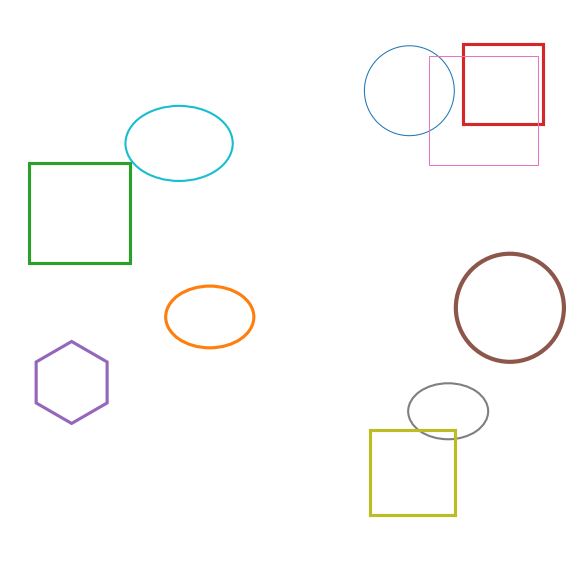[{"shape": "circle", "thickness": 0.5, "radius": 0.39, "center": [0.709, 0.842]}, {"shape": "oval", "thickness": 1.5, "radius": 0.38, "center": [0.363, 0.45]}, {"shape": "square", "thickness": 1.5, "radius": 0.43, "center": [0.137, 0.631]}, {"shape": "square", "thickness": 1.5, "radius": 0.35, "center": [0.872, 0.853]}, {"shape": "hexagon", "thickness": 1.5, "radius": 0.35, "center": [0.124, 0.337]}, {"shape": "circle", "thickness": 2, "radius": 0.47, "center": [0.883, 0.466]}, {"shape": "square", "thickness": 0.5, "radius": 0.47, "center": [0.837, 0.808]}, {"shape": "oval", "thickness": 1, "radius": 0.35, "center": [0.776, 0.287]}, {"shape": "square", "thickness": 1.5, "radius": 0.37, "center": [0.714, 0.181]}, {"shape": "oval", "thickness": 1, "radius": 0.46, "center": [0.31, 0.751]}]